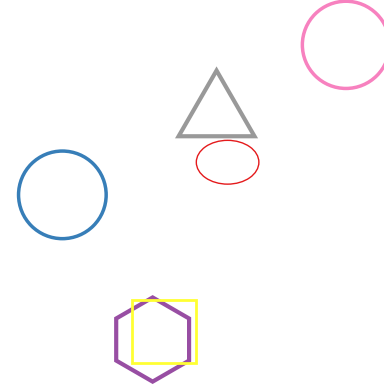[{"shape": "oval", "thickness": 1, "radius": 0.41, "center": [0.591, 0.579]}, {"shape": "circle", "thickness": 2.5, "radius": 0.57, "center": [0.162, 0.494]}, {"shape": "hexagon", "thickness": 3, "radius": 0.55, "center": [0.396, 0.118]}, {"shape": "square", "thickness": 2, "radius": 0.41, "center": [0.425, 0.139]}, {"shape": "circle", "thickness": 2.5, "radius": 0.57, "center": [0.899, 0.884]}, {"shape": "triangle", "thickness": 3, "radius": 0.57, "center": [0.562, 0.703]}]